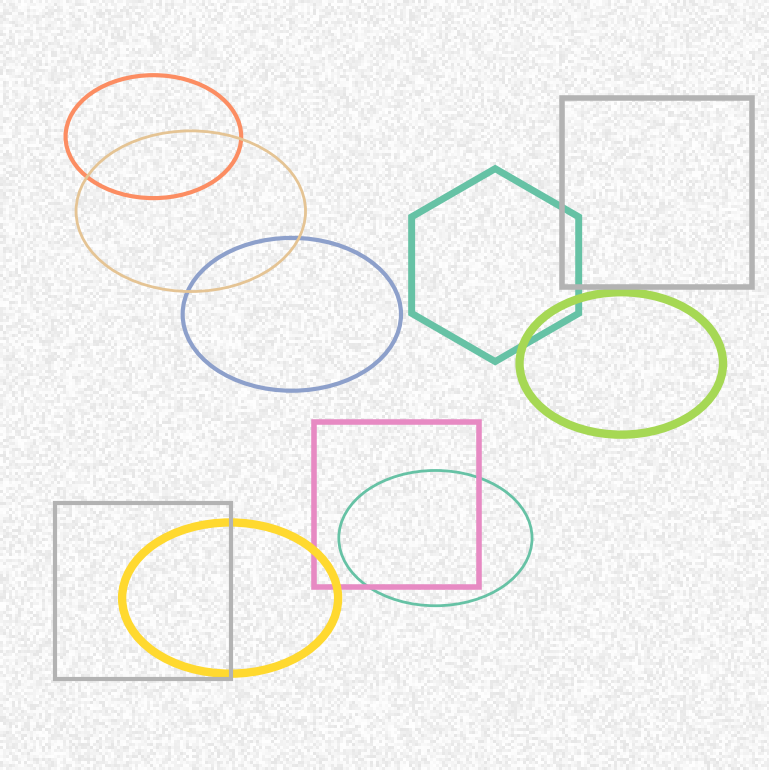[{"shape": "hexagon", "thickness": 2.5, "radius": 0.63, "center": [0.643, 0.656]}, {"shape": "oval", "thickness": 1, "radius": 0.63, "center": [0.565, 0.301]}, {"shape": "oval", "thickness": 1.5, "radius": 0.57, "center": [0.199, 0.823]}, {"shape": "oval", "thickness": 1.5, "radius": 0.71, "center": [0.379, 0.592]}, {"shape": "square", "thickness": 2, "radius": 0.54, "center": [0.515, 0.345]}, {"shape": "oval", "thickness": 3, "radius": 0.66, "center": [0.807, 0.528]}, {"shape": "oval", "thickness": 3, "radius": 0.7, "center": [0.299, 0.223]}, {"shape": "oval", "thickness": 1, "radius": 0.75, "center": [0.248, 0.726]}, {"shape": "square", "thickness": 2, "radius": 0.61, "center": [0.853, 0.75]}, {"shape": "square", "thickness": 1.5, "radius": 0.57, "center": [0.186, 0.233]}]